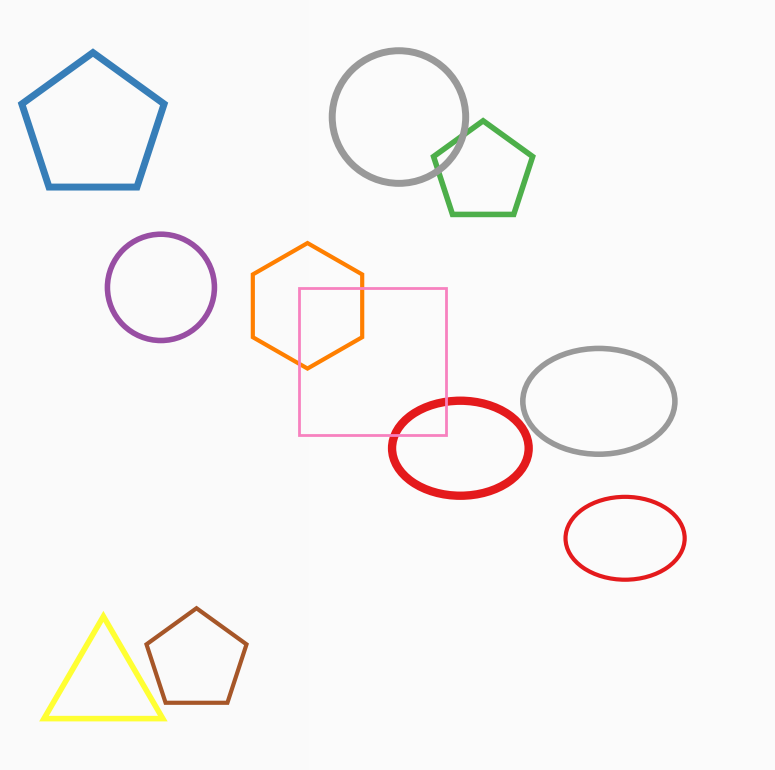[{"shape": "oval", "thickness": 1.5, "radius": 0.38, "center": [0.807, 0.301]}, {"shape": "oval", "thickness": 3, "radius": 0.44, "center": [0.594, 0.418]}, {"shape": "pentagon", "thickness": 2.5, "radius": 0.48, "center": [0.12, 0.835]}, {"shape": "pentagon", "thickness": 2, "radius": 0.34, "center": [0.623, 0.776]}, {"shape": "circle", "thickness": 2, "radius": 0.35, "center": [0.208, 0.627]}, {"shape": "hexagon", "thickness": 1.5, "radius": 0.41, "center": [0.397, 0.603]}, {"shape": "triangle", "thickness": 2, "radius": 0.44, "center": [0.133, 0.111]}, {"shape": "pentagon", "thickness": 1.5, "radius": 0.34, "center": [0.254, 0.142]}, {"shape": "square", "thickness": 1, "radius": 0.48, "center": [0.48, 0.531]}, {"shape": "circle", "thickness": 2.5, "radius": 0.43, "center": [0.515, 0.848]}, {"shape": "oval", "thickness": 2, "radius": 0.49, "center": [0.773, 0.479]}]